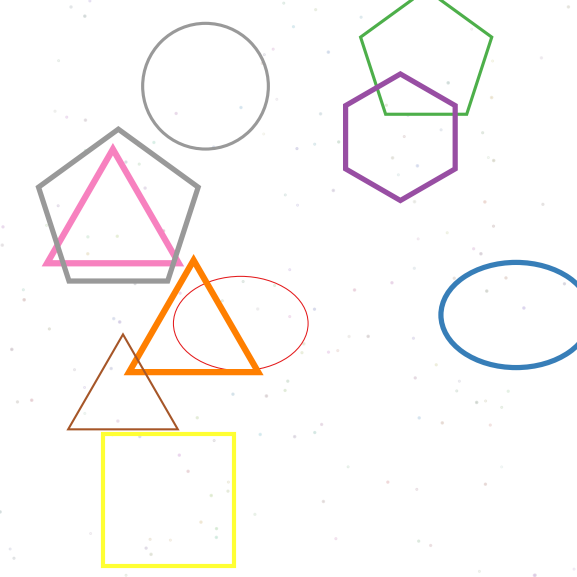[{"shape": "oval", "thickness": 0.5, "radius": 0.58, "center": [0.417, 0.439]}, {"shape": "oval", "thickness": 2.5, "radius": 0.65, "center": [0.894, 0.454]}, {"shape": "pentagon", "thickness": 1.5, "radius": 0.6, "center": [0.738, 0.898]}, {"shape": "hexagon", "thickness": 2.5, "radius": 0.55, "center": [0.693, 0.762]}, {"shape": "triangle", "thickness": 3, "radius": 0.65, "center": [0.335, 0.419]}, {"shape": "square", "thickness": 2, "radius": 0.57, "center": [0.292, 0.133]}, {"shape": "triangle", "thickness": 1, "radius": 0.55, "center": [0.213, 0.31]}, {"shape": "triangle", "thickness": 3, "radius": 0.66, "center": [0.196, 0.609]}, {"shape": "pentagon", "thickness": 2.5, "radius": 0.73, "center": [0.205, 0.63]}, {"shape": "circle", "thickness": 1.5, "radius": 0.54, "center": [0.356, 0.85]}]